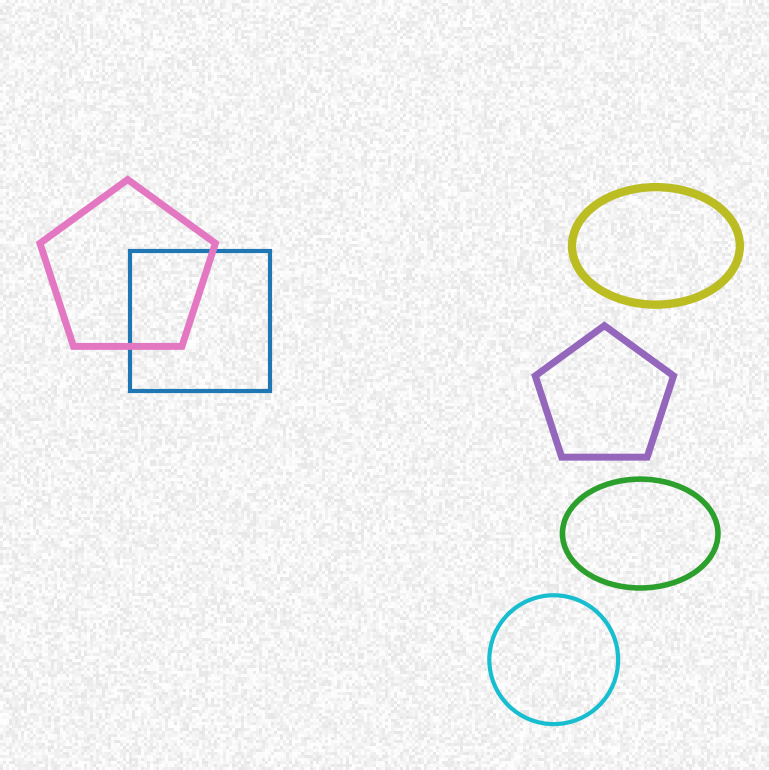[{"shape": "square", "thickness": 1.5, "radius": 0.45, "center": [0.259, 0.583]}, {"shape": "oval", "thickness": 2, "radius": 0.5, "center": [0.831, 0.307]}, {"shape": "pentagon", "thickness": 2.5, "radius": 0.47, "center": [0.785, 0.483]}, {"shape": "pentagon", "thickness": 2.5, "radius": 0.6, "center": [0.166, 0.647]}, {"shape": "oval", "thickness": 3, "radius": 0.55, "center": [0.852, 0.681]}, {"shape": "circle", "thickness": 1.5, "radius": 0.42, "center": [0.719, 0.143]}]